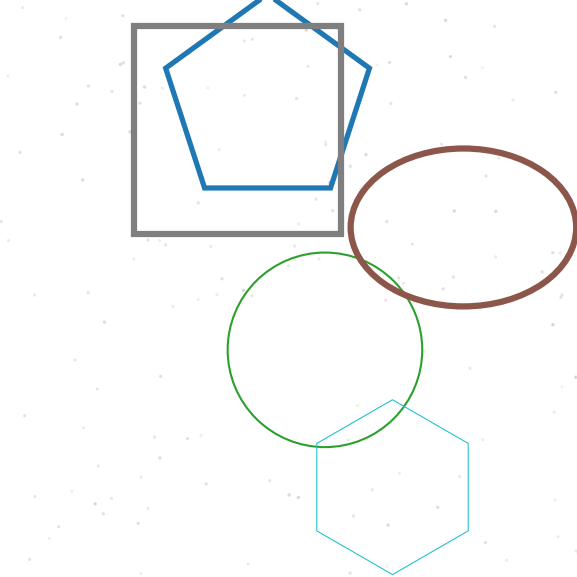[{"shape": "pentagon", "thickness": 2.5, "radius": 0.93, "center": [0.463, 0.824]}, {"shape": "circle", "thickness": 1, "radius": 0.84, "center": [0.563, 0.393]}, {"shape": "oval", "thickness": 3, "radius": 0.98, "center": [0.802, 0.605]}, {"shape": "square", "thickness": 3, "radius": 0.9, "center": [0.411, 0.774]}, {"shape": "hexagon", "thickness": 0.5, "radius": 0.76, "center": [0.68, 0.156]}]